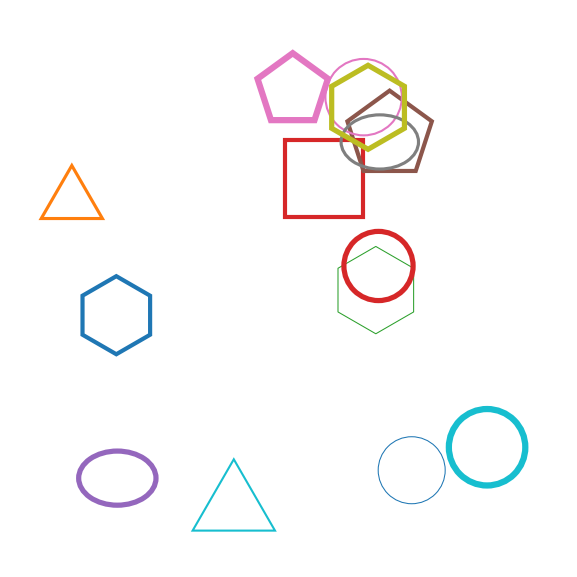[{"shape": "circle", "thickness": 0.5, "radius": 0.29, "center": [0.713, 0.185]}, {"shape": "hexagon", "thickness": 2, "radius": 0.34, "center": [0.201, 0.453]}, {"shape": "triangle", "thickness": 1.5, "radius": 0.31, "center": [0.124, 0.651]}, {"shape": "hexagon", "thickness": 0.5, "radius": 0.38, "center": [0.651, 0.497]}, {"shape": "circle", "thickness": 2.5, "radius": 0.3, "center": [0.655, 0.539]}, {"shape": "square", "thickness": 2, "radius": 0.34, "center": [0.561, 0.69]}, {"shape": "oval", "thickness": 2.5, "radius": 0.33, "center": [0.203, 0.171]}, {"shape": "pentagon", "thickness": 2, "radius": 0.38, "center": [0.675, 0.765]}, {"shape": "pentagon", "thickness": 3, "radius": 0.32, "center": [0.507, 0.843]}, {"shape": "circle", "thickness": 1, "radius": 0.33, "center": [0.63, 0.831]}, {"shape": "oval", "thickness": 1.5, "radius": 0.34, "center": [0.658, 0.753]}, {"shape": "hexagon", "thickness": 2.5, "radius": 0.36, "center": [0.637, 0.813]}, {"shape": "triangle", "thickness": 1, "radius": 0.41, "center": [0.405, 0.121]}, {"shape": "circle", "thickness": 3, "radius": 0.33, "center": [0.843, 0.225]}]